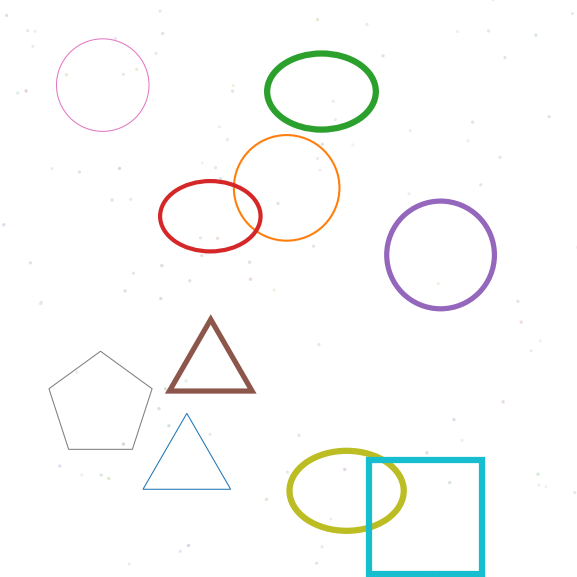[{"shape": "triangle", "thickness": 0.5, "radius": 0.44, "center": [0.324, 0.196]}, {"shape": "circle", "thickness": 1, "radius": 0.46, "center": [0.496, 0.674]}, {"shape": "oval", "thickness": 3, "radius": 0.47, "center": [0.557, 0.841]}, {"shape": "oval", "thickness": 2, "radius": 0.43, "center": [0.364, 0.625]}, {"shape": "circle", "thickness": 2.5, "radius": 0.47, "center": [0.763, 0.558]}, {"shape": "triangle", "thickness": 2.5, "radius": 0.41, "center": [0.365, 0.363]}, {"shape": "circle", "thickness": 0.5, "radius": 0.4, "center": [0.178, 0.852]}, {"shape": "pentagon", "thickness": 0.5, "radius": 0.47, "center": [0.174, 0.297]}, {"shape": "oval", "thickness": 3, "radius": 0.49, "center": [0.6, 0.149]}, {"shape": "square", "thickness": 3, "radius": 0.49, "center": [0.737, 0.104]}]